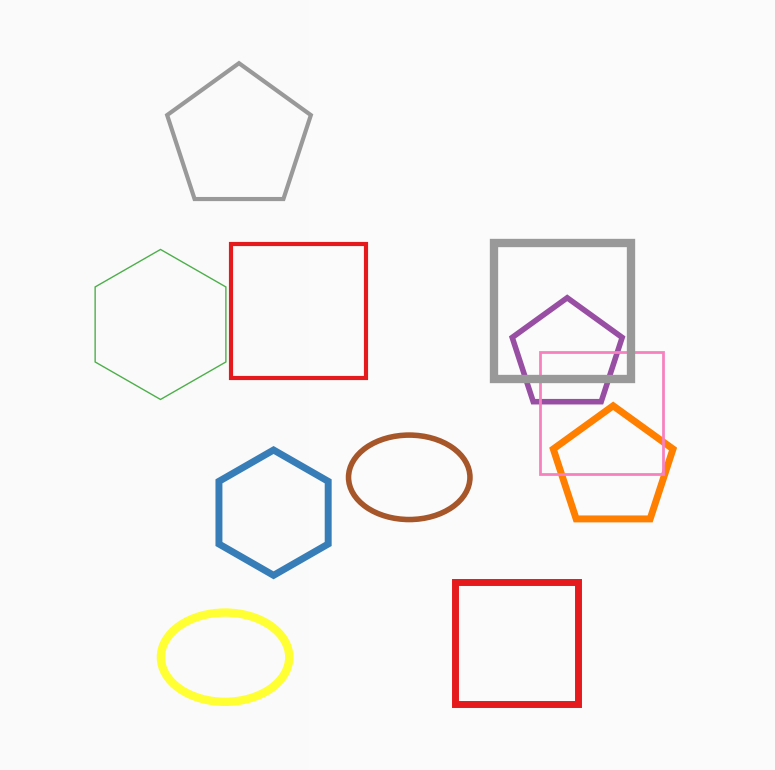[{"shape": "square", "thickness": 2.5, "radius": 0.4, "center": [0.666, 0.165]}, {"shape": "square", "thickness": 1.5, "radius": 0.44, "center": [0.385, 0.596]}, {"shape": "hexagon", "thickness": 2.5, "radius": 0.41, "center": [0.353, 0.334]}, {"shape": "hexagon", "thickness": 0.5, "radius": 0.49, "center": [0.207, 0.579]}, {"shape": "pentagon", "thickness": 2, "radius": 0.37, "center": [0.732, 0.539]}, {"shape": "pentagon", "thickness": 2.5, "radius": 0.41, "center": [0.791, 0.392]}, {"shape": "oval", "thickness": 3, "radius": 0.41, "center": [0.29, 0.146]}, {"shape": "oval", "thickness": 2, "radius": 0.39, "center": [0.528, 0.38]}, {"shape": "square", "thickness": 1, "radius": 0.4, "center": [0.776, 0.464]}, {"shape": "pentagon", "thickness": 1.5, "radius": 0.49, "center": [0.308, 0.82]}, {"shape": "square", "thickness": 3, "radius": 0.44, "center": [0.726, 0.596]}]